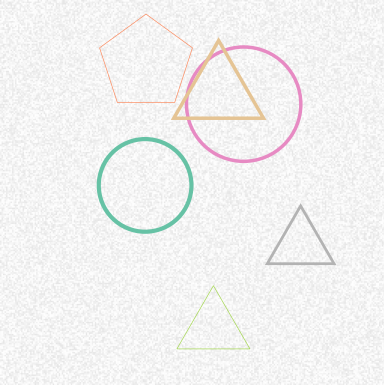[{"shape": "circle", "thickness": 3, "radius": 0.6, "center": [0.377, 0.518]}, {"shape": "pentagon", "thickness": 0.5, "radius": 0.63, "center": [0.379, 0.837]}, {"shape": "circle", "thickness": 2.5, "radius": 0.74, "center": [0.633, 0.729]}, {"shape": "triangle", "thickness": 0.5, "radius": 0.55, "center": [0.554, 0.149]}, {"shape": "triangle", "thickness": 2.5, "radius": 0.67, "center": [0.568, 0.76]}, {"shape": "triangle", "thickness": 2, "radius": 0.5, "center": [0.781, 0.365]}]